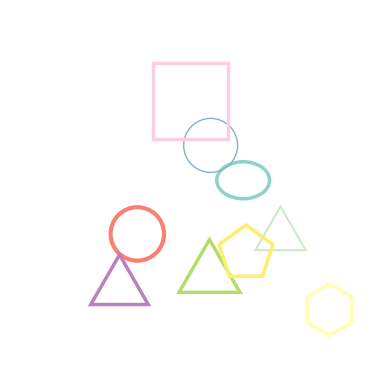[{"shape": "oval", "thickness": 2.5, "radius": 0.34, "center": [0.632, 0.532]}, {"shape": "hexagon", "thickness": 2.5, "radius": 0.34, "center": [0.856, 0.196]}, {"shape": "circle", "thickness": 3, "radius": 0.35, "center": [0.357, 0.392]}, {"shape": "circle", "thickness": 1, "radius": 0.35, "center": [0.547, 0.622]}, {"shape": "triangle", "thickness": 2.5, "radius": 0.46, "center": [0.544, 0.286]}, {"shape": "square", "thickness": 2.5, "radius": 0.49, "center": [0.495, 0.738]}, {"shape": "triangle", "thickness": 2.5, "radius": 0.43, "center": [0.31, 0.252]}, {"shape": "triangle", "thickness": 1.5, "radius": 0.38, "center": [0.729, 0.388]}, {"shape": "pentagon", "thickness": 2.5, "radius": 0.37, "center": [0.639, 0.342]}]